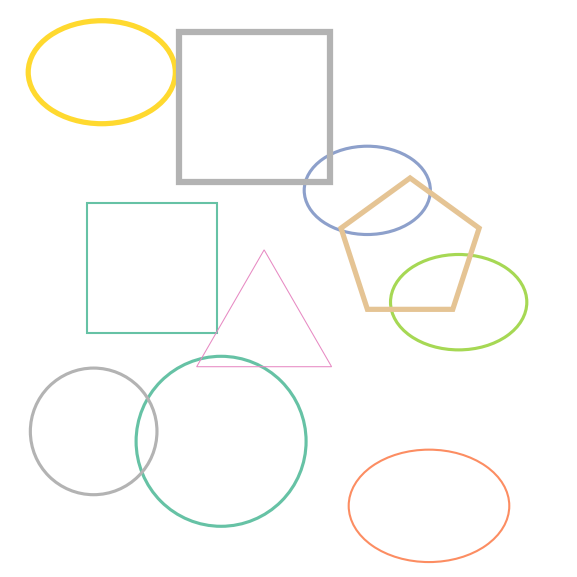[{"shape": "circle", "thickness": 1.5, "radius": 0.74, "center": [0.383, 0.235]}, {"shape": "square", "thickness": 1, "radius": 0.56, "center": [0.264, 0.535]}, {"shape": "oval", "thickness": 1, "radius": 0.7, "center": [0.743, 0.123]}, {"shape": "oval", "thickness": 1.5, "radius": 0.55, "center": [0.636, 0.67]}, {"shape": "triangle", "thickness": 0.5, "radius": 0.67, "center": [0.457, 0.432]}, {"shape": "oval", "thickness": 1.5, "radius": 0.59, "center": [0.794, 0.476]}, {"shape": "oval", "thickness": 2.5, "radius": 0.64, "center": [0.176, 0.874]}, {"shape": "pentagon", "thickness": 2.5, "radius": 0.63, "center": [0.71, 0.565]}, {"shape": "square", "thickness": 3, "radius": 0.65, "center": [0.44, 0.814]}, {"shape": "circle", "thickness": 1.5, "radius": 0.55, "center": [0.162, 0.252]}]